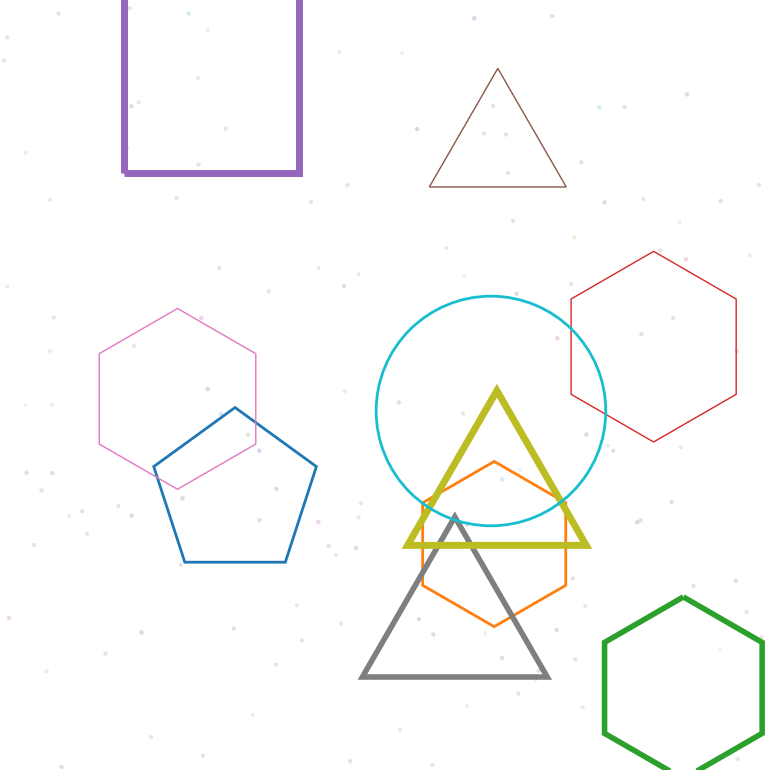[{"shape": "pentagon", "thickness": 1, "radius": 0.56, "center": [0.305, 0.36]}, {"shape": "hexagon", "thickness": 1, "radius": 0.54, "center": [0.642, 0.293]}, {"shape": "hexagon", "thickness": 2, "radius": 0.59, "center": [0.887, 0.107]}, {"shape": "hexagon", "thickness": 0.5, "radius": 0.62, "center": [0.849, 0.55]}, {"shape": "square", "thickness": 2.5, "radius": 0.57, "center": [0.275, 0.889]}, {"shape": "triangle", "thickness": 0.5, "radius": 0.51, "center": [0.646, 0.808]}, {"shape": "hexagon", "thickness": 0.5, "radius": 0.59, "center": [0.231, 0.482]}, {"shape": "triangle", "thickness": 2, "radius": 0.69, "center": [0.591, 0.19]}, {"shape": "triangle", "thickness": 2.5, "radius": 0.67, "center": [0.645, 0.359]}, {"shape": "circle", "thickness": 1, "radius": 0.75, "center": [0.638, 0.466]}]